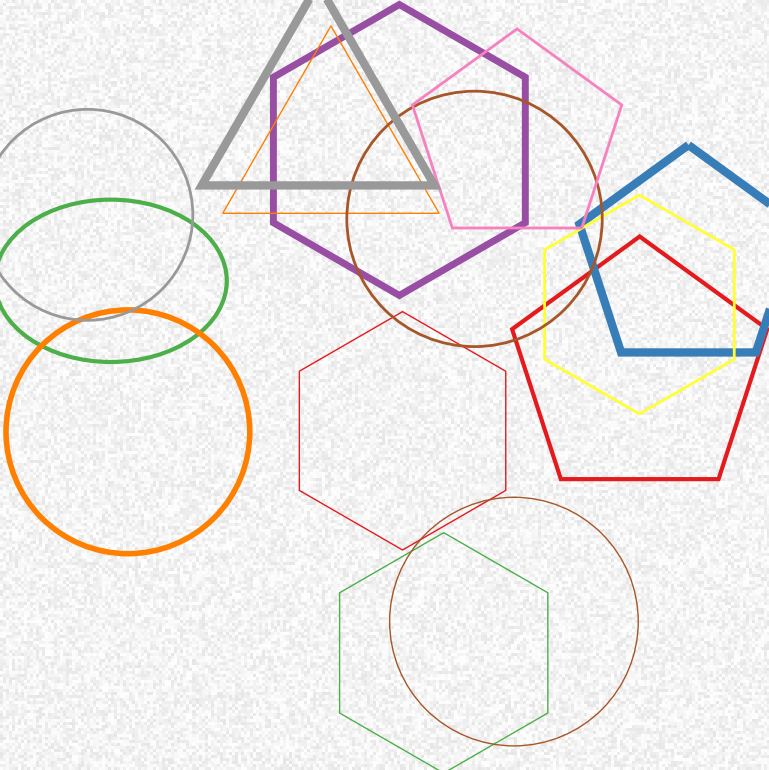[{"shape": "pentagon", "thickness": 1.5, "radius": 0.87, "center": [0.831, 0.519]}, {"shape": "hexagon", "thickness": 0.5, "radius": 0.77, "center": [0.523, 0.44]}, {"shape": "pentagon", "thickness": 3, "radius": 0.74, "center": [0.894, 0.663]}, {"shape": "oval", "thickness": 1.5, "radius": 0.75, "center": [0.144, 0.635]}, {"shape": "hexagon", "thickness": 0.5, "radius": 0.78, "center": [0.576, 0.152]}, {"shape": "hexagon", "thickness": 2.5, "radius": 0.94, "center": [0.519, 0.805]}, {"shape": "circle", "thickness": 2, "radius": 0.79, "center": [0.166, 0.439]}, {"shape": "triangle", "thickness": 0.5, "radius": 0.81, "center": [0.43, 0.804]}, {"shape": "hexagon", "thickness": 1, "radius": 0.71, "center": [0.83, 0.605]}, {"shape": "circle", "thickness": 0.5, "radius": 0.81, "center": [0.667, 0.193]}, {"shape": "circle", "thickness": 1, "radius": 0.83, "center": [0.616, 0.716]}, {"shape": "pentagon", "thickness": 1, "radius": 0.71, "center": [0.672, 0.82]}, {"shape": "triangle", "thickness": 3, "radius": 0.87, "center": [0.413, 0.846]}, {"shape": "circle", "thickness": 1, "radius": 0.68, "center": [0.113, 0.721]}]